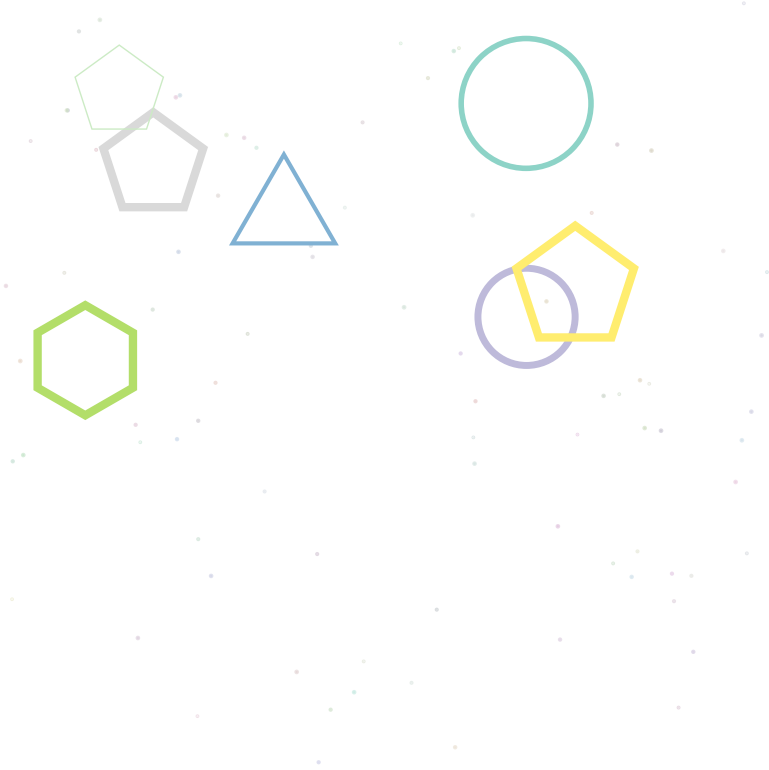[{"shape": "circle", "thickness": 2, "radius": 0.42, "center": [0.683, 0.866]}, {"shape": "circle", "thickness": 2.5, "radius": 0.32, "center": [0.684, 0.589]}, {"shape": "triangle", "thickness": 1.5, "radius": 0.38, "center": [0.369, 0.722]}, {"shape": "hexagon", "thickness": 3, "radius": 0.36, "center": [0.111, 0.532]}, {"shape": "pentagon", "thickness": 3, "radius": 0.34, "center": [0.199, 0.786]}, {"shape": "pentagon", "thickness": 0.5, "radius": 0.3, "center": [0.155, 0.881]}, {"shape": "pentagon", "thickness": 3, "radius": 0.4, "center": [0.747, 0.627]}]